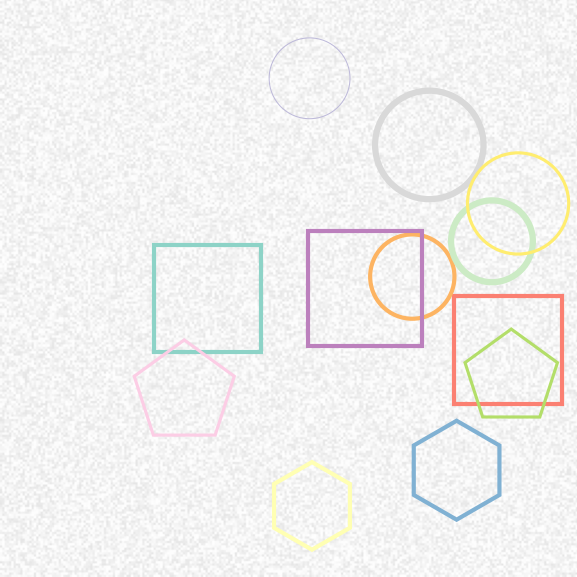[{"shape": "square", "thickness": 2, "radius": 0.46, "center": [0.359, 0.482]}, {"shape": "hexagon", "thickness": 2, "radius": 0.38, "center": [0.54, 0.123]}, {"shape": "circle", "thickness": 0.5, "radius": 0.35, "center": [0.536, 0.864]}, {"shape": "square", "thickness": 2, "radius": 0.47, "center": [0.88, 0.393]}, {"shape": "hexagon", "thickness": 2, "radius": 0.43, "center": [0.791, 0.185]}, {"shape": "circle", "thickness": 2, "radius": 0.36, "center": [0.714, 0.52]}, {"shape": "pentagon", "thickness": 1.5, "radius": 0.42, "center": [0.885, 0.345]}, {"shape": "pentagon", "thickness": 1.5, "radius": 0.46, "center": [0.319, 0.319]}, {"shape": "circle", "thickness": 3, "radius": 0.47, "center": [0.743, 0.748]}, {"shape": "square", "thickness": 2, "radius": 0.49, "center": [0.632, 0.5]}, {"shape": "circle", "thickness": 3, "radius": 0.35, "center": [0.852, 0.581]}, {"shape": "circle", "thickness": 1.5, "radius": 0.44, "center": [0.897, 0.647]}]